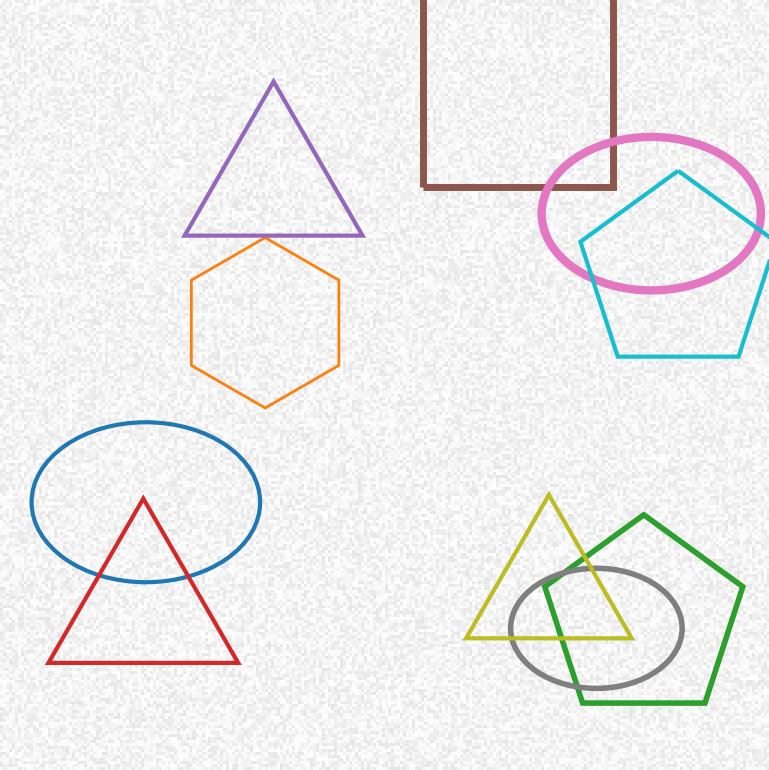[{"shape": "oval", "thickness": 1.5, "radius": 0.74, "center": [0.189, 0.348]}, {"shape": "hexagon", "thickness": 1, "radius": 0.55, "center": [0.344, 0.581]}, {"shape": "pentagon", "thickness": 2, "radius": 0.68, "center": [0.836, 0.196]}, {"shape": "triangle", "thickness": 1.5, "radius": 0.71, "center": [0.186, 0.21]}, {"shape": "triangle", "thickness": 1.5, "radius": 0.67, "center": [0.355, 0.761]}, {"shape": "square", "thickness": 2.5, "radius": 0.62, "center": [0.672, 0.88]}, {"shape": "oval", "thickness": 3, "radius": 0.71, "center": [0.846, 0.723]}, {"shape": "oval", "thickness": 2, "radius": 0.56, "center": [0.775, 0.184]}, {"shape": "triangle", "thickness": 1.5, "radius": 0.62, "center": [0.713, 0.233]}, {"shape": "pentagon", "thickness": 1.5, "radius": 0.67, "center": [0.881, 0.645]}]